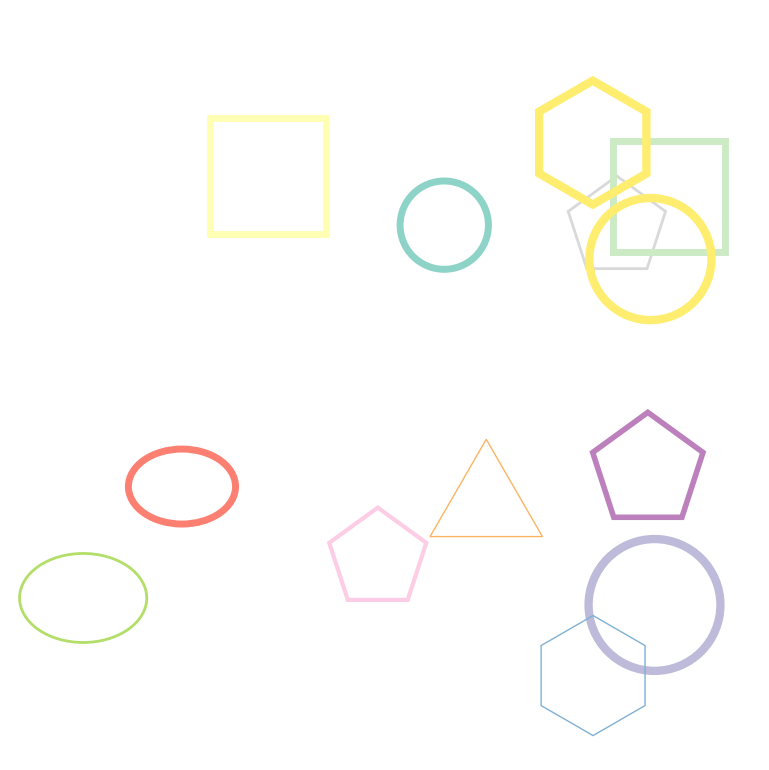[{"shape": "circle", "thickness": 2.5, "radius": 0.29, "center": [0.577, 0.708]}, {"shape": "square", "thickness": 2.5, "radius": 0.38, "center": [0.348, 0.772]}, {"shape": "circle", "thickness": 3, "radius": 0.43, "center": [0.85, 0.214]}, {"shape": "oval", "thickness": 2.5, "radius": 0.35, "center": [0.236, 0.368]}, {"shape": "hexagon", "thickness": 0.5, "radius": 0.39, "center": [0.77, 0.123]}, {"shape": "triangle", "thickness": 0.5, "radius": 0.42, "center": [0.631, 0.345]}, {"shape": "oval", "thickness": 1, "radius": 0.41, "center": [0.108, 0.223]}, {"shape": "pentagon", "thickness": 1.5, "radius": 0.33, "center": [0.491, 0.275]}, {"shape": "pentagon", "thickness": 1, "radius": 0.33, "center": [0.801, 0.705]}, {"shape": "pentagon", "thickness": 2, "radius": 0.38, "center": [0.841, 0.389]}, {"shape": "square", "thickness": 2.5, "radius": 0.36, "center": [0.869, 0.745]}, {"shape": "hexagon", "thickness": 3, "radius": 0.4, "center": [0.77, 0.815]}, {"shape": "circle", "thickness": 3, "radius": 0.4, "center": [0.845, 0.664]}]